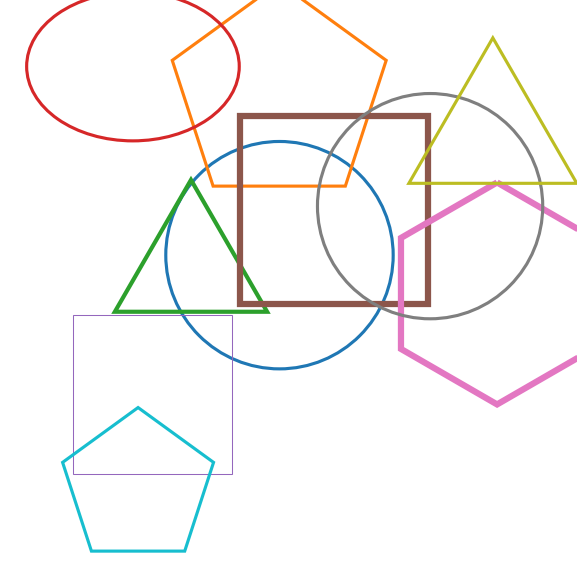[{"shape": "circle", "thickness": 1.5, "radius": 0.98, "center": [0.484, 0.557]}, {"shape": "pentagon", "thickness": 1.5, "radius": 0.97, "center": [0.483, 0.834]}, {"shape": "triangle", "thickness": 2, "radius": 0.76, "center": [0.331, 0.535]}, {"shape": "oval", "thickness": 1.5, "radius": 0.92, "center": [0.23, 0.884]}, {"shape": "square", "thickness": 0.5, "radius": 0.69, "center": [0.265, 0.316]}, {"shape": "square", "thickness": 3, "radius": 0.81, "center": [0.578, 0.635]}, {"shape": "hexagon", "thickness": 3, "radius": 0.96, "center": [0.861, 0.491]}, {"shape": "circle", "thickness": 1.5, "radius": 0.98, "center": [0.745, 0.642]}, {"shape": "triangle", "thickness": 1.5, "radius": 0.84, "center": [0.853, 0.766]}, {"shape": "pentagon", "thickness": 1.5, "radius": 0.69, "center": [0.239, 0.156]}]